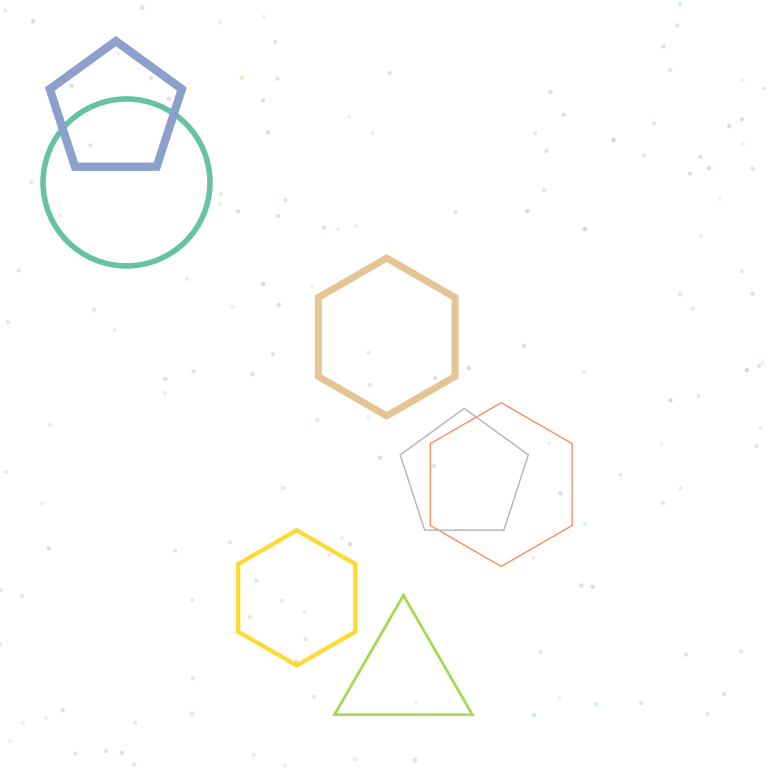[{"shape": "circle", "thickness": 2, "radius": 0.54, "center": [0.164, 0.763]}, {"shape": "hexagon", "thickness": 0.5, "radius": 0.53, "center": [0.651, 0.371]}, {"shape": "pentagon", "thickness": 3, "radius": 0.45, "center": [0.15, 0.856]}, {"shape": "triangle", "thickness": 1, "radius": 0.52, "center": [0.524, 0.124]}, {"shape": "hexagon", "thickness": 1.5, "radius": 0.44, "center": [0.385, 0.224]}, {"shape": "hexagon", "thickness": 2.5, "radius": 0.51, "center": [0.502, 0.562]}, {"shape": "pentagon", "thickness": 0.5, "radius": 0.44, "center": [0.603, 0.382]}]